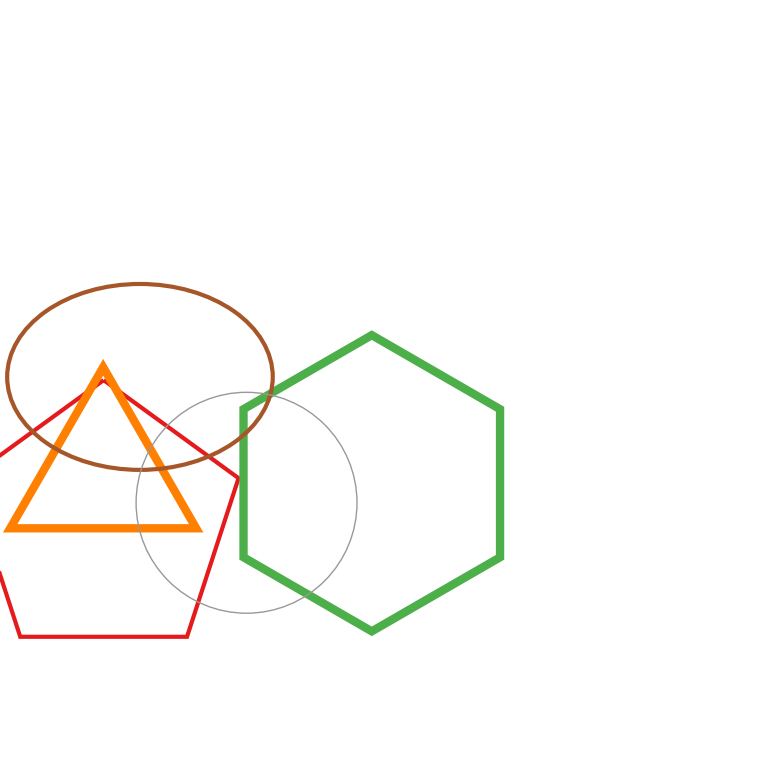[{"shape": "pentagon", "thickness": 1.5, "radius": 0.92, "center": [0.135, 0.322]}, {"shape": "hexagon", "thickness": 3, "radius": 0.96, "center": [0.483, 0.372]}, {"shape": "triangle", "thickness": 3, "radius": 0.7, "center": [0.134, 0.384]}, {"shape": "oval", "thickness": 1.5, "radius": 0.86, "center": [0.182, 0.51]}, {"shape": "circle", "thickness": 0.5, "radius": 0.72, "center": [0.32, 0.347]}]